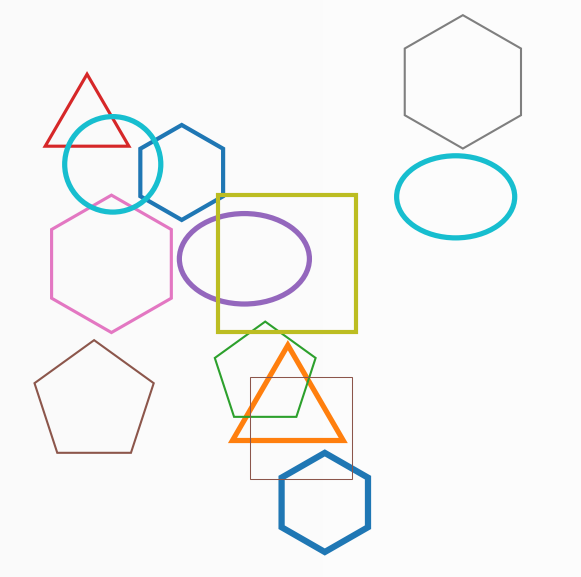[{"shape": "hexagon", "thickness": 3, "radius": 0.43, "center": [0.559, 0.129]}, {"shape": "hexagon", "thickness": 2, "radius": 0.41, "center": [0.313, 0.7]}, {"shape": "triangle", "thickness": 2.5, "radius": 0.55, "center": [0.495, 0.291]}, {"shape": "pentagon", "thickness": 1, "radius": 0.46, "center": [0.456, 0.351]}, {"shape": "triangle", "thickness": 1.5, "radius": 0.42, "center": [0.15, 0.788]}, {"shape": "oval", "thickness": 2.5, "radius": 0.56, "center": [0.42, 0.551]}, {"shape": "square", "thickness": 0.5, "radius": 0.44, "center": [0.517, 0.258]}, {"shape": "pentagon", "thickness": 1, "radius": 0.54, "center": [0.162, 0.302]}, {"shape": "hexagon", "thickness": 1.5, "radius": 0.59, "center": [0.192, 0.542]}, {"shape": "hexagon", "thickness": 1, "radius": 0.58, "center": [0.796, 0.857]}, {"shape": "square", "thickness": 2, "radius": 0.59, "center": [0.494, 0.543]}, {"shape": "oval", "thickness": 2.5, "radius": 0.51, "center": [0.784, 0.658]}, {"shape": "circle", "thickness": 2.5, "radius": 0.41, "center": [0.194, 0.715]}]